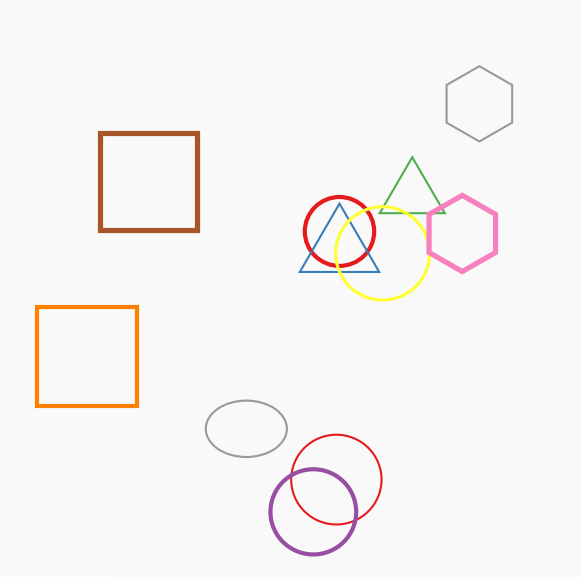[{"shape": "circle", "thickness": 2, "radius": 0.3, "center": [0.584, 0.598]}, {"shape": "circle", "thickness": 1, "radius": 0.39, "center": [0.579, 0.169]}, {"shape": "triangle", "thickness": 1, "radius": 0.39, "center": [0.584, 0.568]}, {"shape": "triangle", "thickness": 1, "radius": 0.32, "center": [0.709, 0.662]}, {"shape": "circle", "thickness": 2, "radius": 0.37, "center": [0.539, 0.113]}, {"shape": "square", "thickness": 2, "radius": 0.43, "center": [0.15, 0.382]}, {"shape": "circle", "thickness": 1.5, "radius": 0.4, "center": [0.658, 0.56]}, {"shape": "square", "thickness": 2.5, "radius": 0.42, "center": [0.256, 0.684]}, {"shape": "hexagon", "thickness": 2.5, "radius": 0.33, "center": [0.795, 0.595]}, {"shape": "hexagon", "thickness": 1, "radius": 0.33, "center": [0.825, 0.819]}, {"shape": "oval", "thickness": 1, "radius": 0.35, "center": [0.424, 0.257]}]